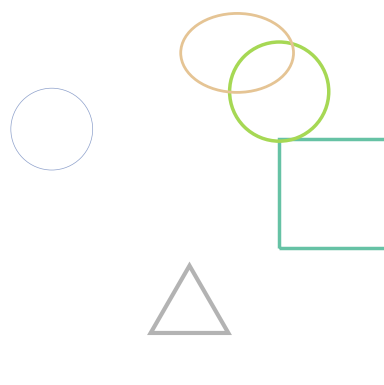[{"shape": "square", "thickness": 2.5, "radius": 0.71, "center": [0.867, 0.497]}, {"shape": "circle", "thickness": 0.5, "radius": 0.53, "center": [0.134, 0.665]}, {"shape": "circle", "thickness": 2.5, "radius": 0.64, "center": [0.725, 0.762]}, {"shape": "oval", "thickness": 2, "radius": 0.73, "center": [0.616, 0.863]}, {"shape": "triangle", "thickness": 3, "radius": 0.58, "center": [0.492, 0.193]}]